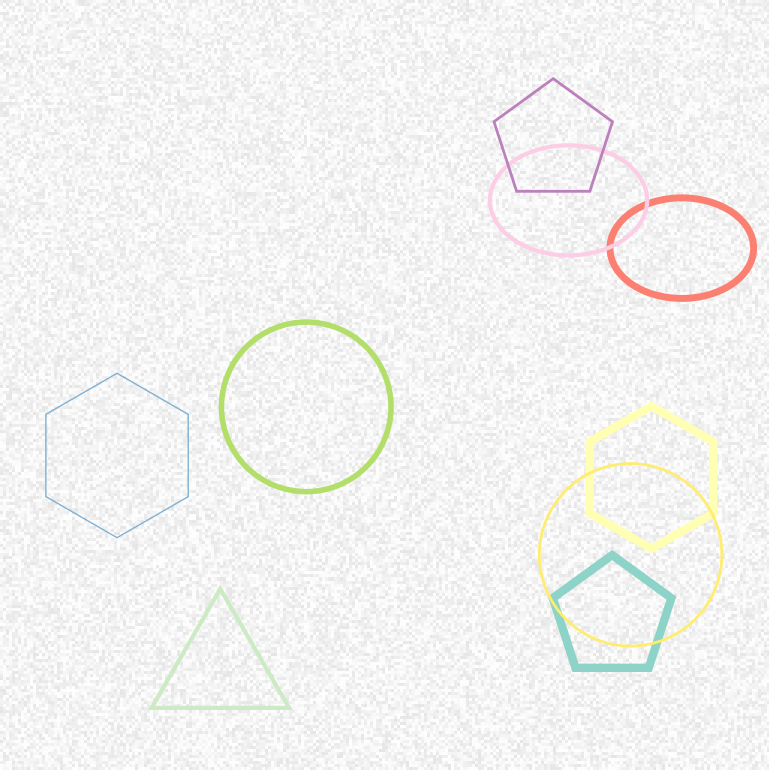[{"shape": "pentagon", "thickness": 3, "radius": 0.4, "center": [0.795, 0.198]}, {"shape": "hexagon", "thickness": 3, "radius": 0.46, "center": [0.846, 0.38]}, {"shape": "oval", "thickness": 2.5, "radius": 0.47, "center": [0.885, 0.678]}, {"shape": "hexagon", "thickness": 0.5, "radius": 0.53, "center": [0.152, 0.408]}, {"shape": "circle", "thickness": 2, "radius": 0.55, "center": [0.398, 0.472]}, {"shape": "oval", "thickness": 1.5, "radius": 0.51, "center": [0.738, 0.74]}, {"shape": "pentagon", "thickness": 1, "radius": 0.4, "center": [0.718, 0.817]}, {"shape": "triangle", "thickness": 1.5, "radius": 0.52, "center": [0.286, 0.132]}, {"shape": "circle", "thickness": 1, "radius": 0.59, "center": [0.819, 0.279]}]